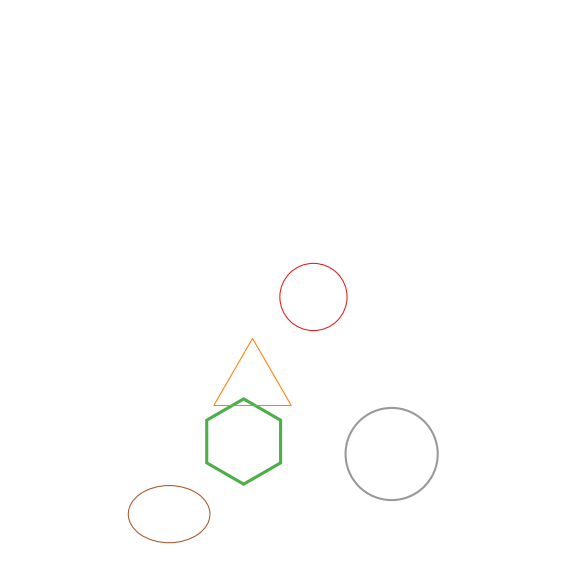[{"shape": "circle", "thickness": 0.5, "radius": 0.29, "center": [0.543, 0.485]}, {"shape": "hexagon", "thickness": 1.5, "radius": 0.37, "center": [0.422, 0.235]}, {"shape": "triangle", "thickness": 0.5, "radius": 0.39, "center": [0.437, 0.336]}, {"shape": "oval", "thickness": 0.5, "radius": 0.35, "center": [0.293, 0.109]}, {"shape": "circle", "thickness": 1, "radius": 0.4, "center": [0.678, 0.213]}]